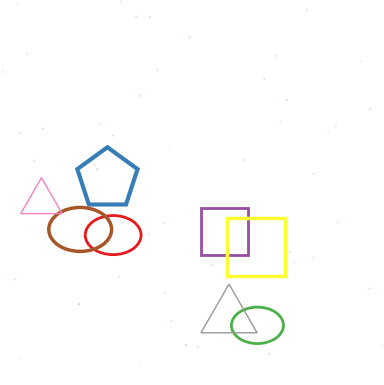[{"shape": "oval", "thickness": 2, "radius": 0.36, "center": [0.294, 0.389]}, {"shape": "pentagon", "thickness": 3, "radius": 0.41, "center": [0.279, 0.535]}, {"shape": "oval", "thickness": 2, "radius": 0.34, "center": [0.669, 0.155]}, {"shape": "square", "thickness": 2, "radius": 0.3, "center": [0.583, 0.398]}, {"shape": "square", "thickness": 2.5, "radius": 0.38, "center": [0.665, 0.358]}, {"shape": "oval", "thickness": 2.5, "radius": 0.41, "center": [0.208, 0.404]}, {"shape": "triangle", "thickness": 1, "radius": 0.31, "center": [0.108, 0.476]}, {"shape": "triangle", "thickness": 1, "radius": 0.42, "center": [0.595, 0.178]}]